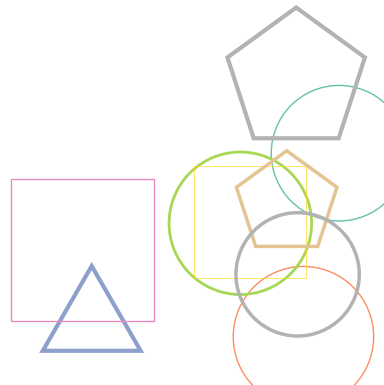[{"shape": "circle", "thickness": 1, "radius": 0.88, "center": [0.881, 0.602]}, {"shape": "circle", "thickness": 1, "radius": 0.91, "center": [0.788, 0.125]}, {"shape": "triangle", "thickness": 3, "radius": 0.73, "center": [0.238, 0.162]}, {"shape": "square", "thickness": 1, "radius": 0.93, "center": [0.215, 0.351]}, {"shape": "circle", "thickness": 2, "radius": 0.93, "center": [0.624, 0.42]}, {"shape": "square", "thickness": 0.5, "radius": 0.73, "center": [0.65, 0.423]}, {"shape": "pentagon", "thickness": 2.5, "radius": 0.69, "center": [0.745, 0.471]}, {"shape": "pentagon", "thickness": 3, "radius": 0.94, "center": [0.769, 0.793]}, {"shape": "circle", "thickness": 2.5, "radius": 0.8, "center": [0.773, 0.287]}]